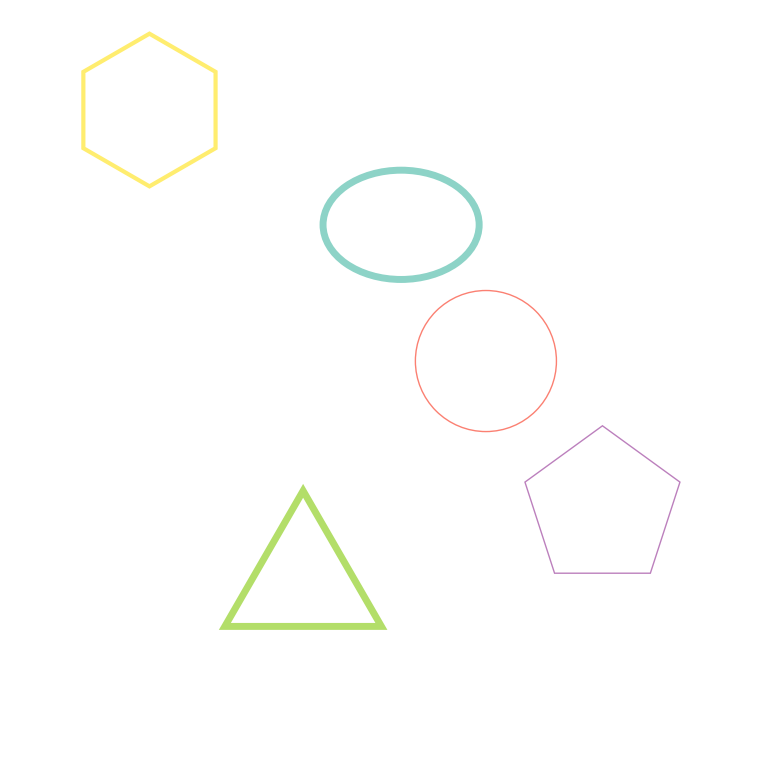[{"shape": "oval", "thickness": 2.5, "radius": 0.51, "center": [0.521, 0.708]}, {"shape": "circle", "thickness": 0.5, "radius": 0.46, "center": [0.631, 0.531]}, {"shape": "triangle", "thickness": 2.5, "radius": 0.59, "center": [0.394, 0.245]}, {"shape": "pentagon", "thickness": 0.5, "radius": 0.53, "center": [0.782, 0.341]}, {"shape": "hexagon", "thickness": 1.5, "radius": 0.5, "center": [0.194, 0.857]}]